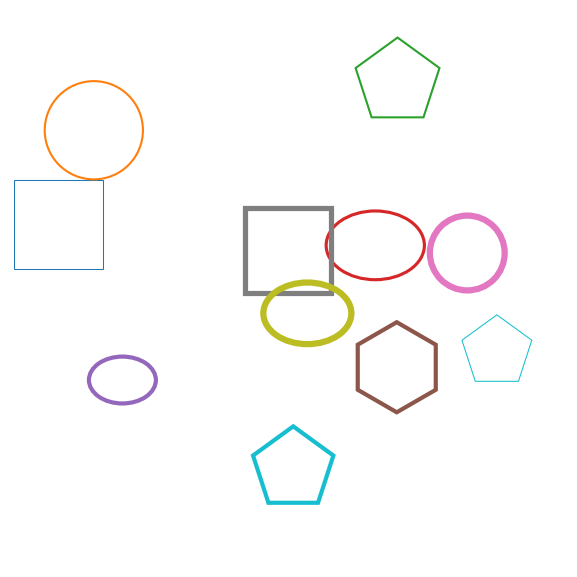[{"shape": "square", "thickness": 0.5, "radius": 0.39, "center": [0.101, 0.611]}, {"shape": "circle", "thickness": 1, "radius": 0.43, "center": [0.162, 0.774]}, {"shape": "pentagon", "thickness": 1, "radius": 0.38, "center": [0.688, 0.858]}, {"shape": "oval", "thickness": 1.5, "radius": 0.43, "center": [0.65, 0.574]}, {"shape": "oval", "thickness": 2, "radius": 0.29, "center": [0.212, 0.341]}, {"shape": "hexagon", "thickness": 2, "radius": 0.39, "center": [0.687, 0.363]}, {"shape": "circle", "thickness": 3, "radius": 0.32, "center": [0.809, 0.561]}, {"shape": "square", "thickness": 2.5, "radius": 0.37, "center": [0.498, 0.565]}, {"shape": "oval", "thickness": 3, "radius": 0.38, "center": [0.532, 0.457]}, {"shape": "pentagon", "thickness": 0.5, "radius": 0.32, "center": [0.86, 0.39]}, {"shape": "pentagon", "thickness": 2, "radius": 0.37, "center": [0.508, 0.188]}]